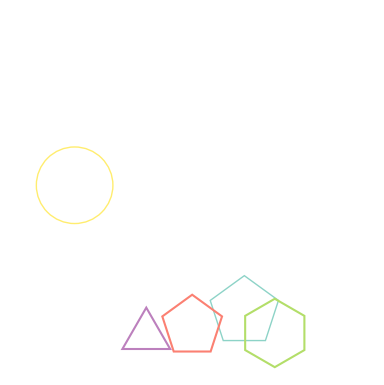[{"shape": "pentagon", "thickness": 1, "radius": 0.47, "center": [0.635, 0.191]}, {"shape": "pentagon", "thickness": 1.5, "radius": 0.41, "center": [0.499, 0.153]}, {"shape": "hexagon", "thickness": 1.5, "radius": 0.44, "center": [0.714, 0.135]}, {"shape": "triangle", "thickness": 1.5, "radius": 0.36, "center": [0.38, 0.129]}, {"shape": "circle", "thickness": 1, "radius": 0.5, "center": [0.194, 0.519]}]